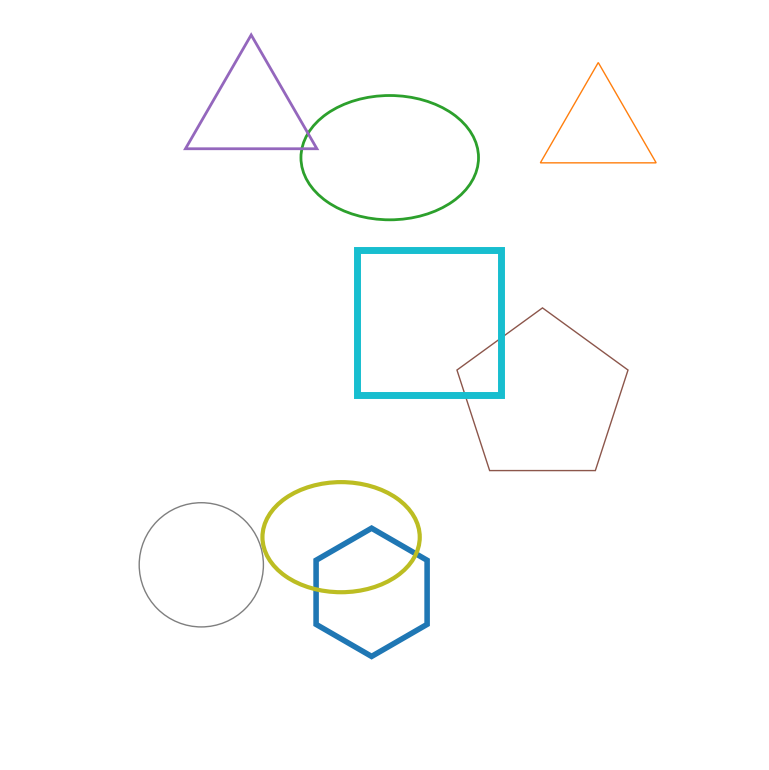[{"shape": "hexagon", "thickness": 2, "radius": 0.42, "center": [0.483, 0.231]}, {"shape": "triangle", "thickness": 0.5, "radius": 0.43, "center": [0.777, 0.832]}, {"shape": "oval", "thickness": 1, "radius": 0.58, "center": [0.506, 0.795]}, {"shape": "triangle", "thickness": 1, "radius": 0.49, "center": [0.326, 0.856]}, {"shape": "pentagon", "thickness": 0.5, "radius": 0.58, "center": [0.705, 0.483]}, {"shape": "circle", "thickness": 0.5, "radius": 0.4, "center": [0.261, 0.266]}, {"shape": "oval", "thickness": 1.5, "radius": 0.51, "center": [0.443, 0.302]}, {"shape": "square", "thickness": 2.5, "radius": 0.47, "center": [0.557, 0.581]}]